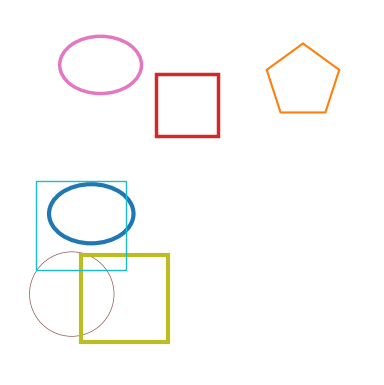[{"shape": "oval", "thickness": 3, "radius": 0.55, "center": [0.237, 0.445]}, {"shape": "pentagon", "thickness": 1.5, "radius": 0.5, "center": [0.787, 0.788]}, {"shape": "square", "thickness": 2.5, "radius": 0.4, "center": [0.485, 0.728]}, {"shape": "circle", "thickness": 0.5, "radius": 0.55, "center": [0.186, 0.236]}, {"shape": "oval", "thickness": 2.5, "radius": 0.53, "center": [0.261, 0.831]}, {"shape": "square", "thickness": 3, "radius": 0.56, "center": [0.324, 0.226]}, {"shape": "square", "thickness": 1, "radius": 0.58, "center": [0.21, 0.415]}]